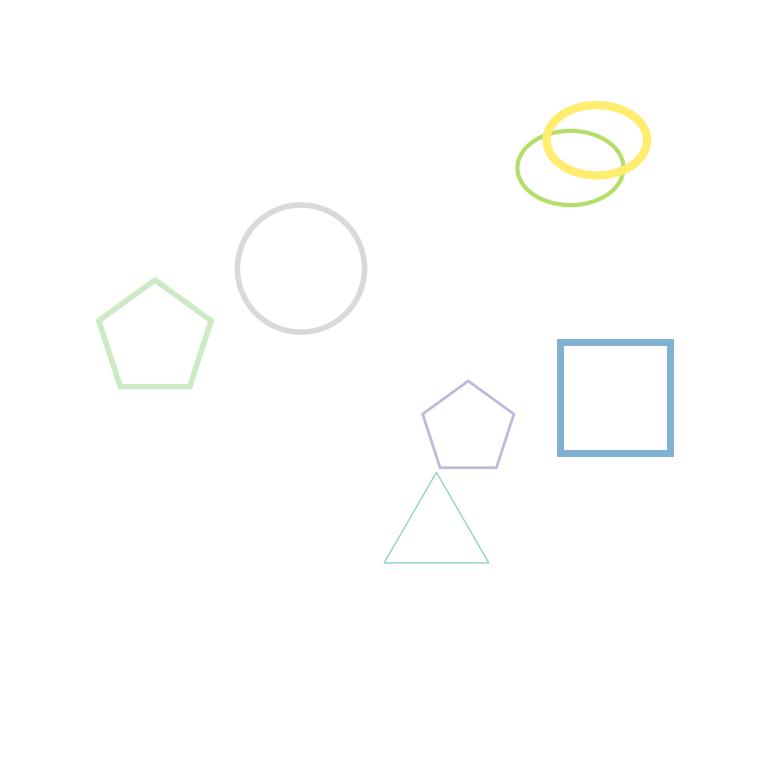[{"shape": "triangle", "thickness": 0.5, "radius": 0.39, "center": [0.567, 0.308]}, {"shape": "pentagon", "thickness": 1, "radius": 0.31, "center": [0.608, 0.443]}, {"shape": "square", "thickness": 2.5, "radius": 0.36, "center": [0.798, 0.484]}, {"shape": "oval", "thickness": 1.5, "radius": 0.34, "center": [0.741, 0.782]}, {"shape": "circle", "thickness": 2, "radius": 0.41, "center": [0.391, 0.651]}, {"shape": "pentagon", "thickness": 2, "radius": 0.38, "center": [0.201, 0.56]}, {"shape": "oval", "thickness": 3, "radius": 0.33, "center": [0.775, 0.818]}]